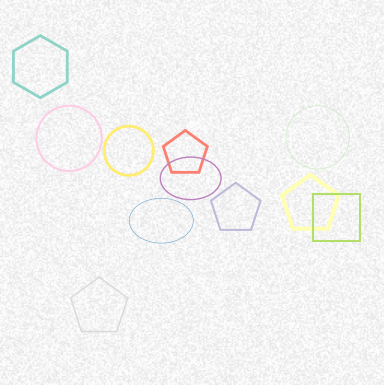[{"shape": "hexagon", "thickness": 2, "radius": 0.4, "center": [0.105, 0.827]}, {"shape": "pentagon", "thickness": 3, "radius": 0.39, "center": [0.806, 0.469]}, {"shape": "pentagon", "thickness": 1.5, "radius": 0.34, "center": [0.612, 0.458]}, {"shape": "pentagon", "thickness": 2, "radius": 0.3, "center": [0.481, 0.601]}, {"shape": "oval", "thickness": 0.5, "radius": 0.42, "center": [0.419, 0.427]}, {"shape": "square", "thickness": 1.5, "radius": 0.31, "center": [0.873, 0.435]}, {"shape": "circle", "thickness": 1.5, "radius": 0.42, "center": [0.179, 0.641]}, {"shape": "pentagon", "thickness": 1, "radius": 0.39, "center": [0.258, 0.202]}, {"shape": "oval", "thickness": 1, "radius": 0.39, "center": [0.495, 0.537]}, {"shape": "circle", "thickness": 0.5, "radius": 0.41, "center": [0.825, 0.643]}, {"shape": "circle", "thickness": 2, "radius": 0.32, "center": [0.335, 0.608]}]